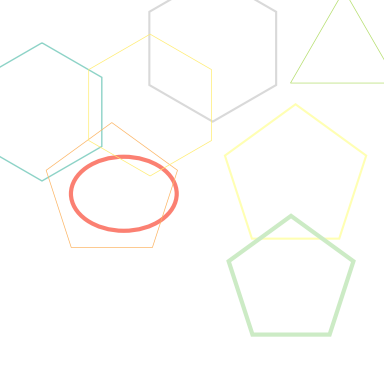[{"shape": "hexagon", "thickness": 1, "radius": 0.9, "center": [0.109, 0.709]}, {"shape": "pentagon", "thickness": 1.5, "radius": 0.96, "center": [0.768, 0.536]}, {"shape": "oval", "thickness": 3, "radius": 0.69, "center": [0.322, 0.497]}, {"shape": "pentagon", "thickness": 0.5, "radius": 0.9, "center": [0.29, 0.502]}, {"shape": "triangle", "thickness": 0.5, "radius": 0.8, "center": [0.894, 0.865]}, {"shape": "hexagon", "thickness": 1.5, "radius": 0.95, "center": [0.553, 0.874]}, {"shape": "pentagon", "thickness": 3, "radius": 0.85, "center": [0.756, 0.269]}, {"shape": "hexagon", "thickness": 0.5, "radius": 0.92, "center": [0.39, 0.727]}]